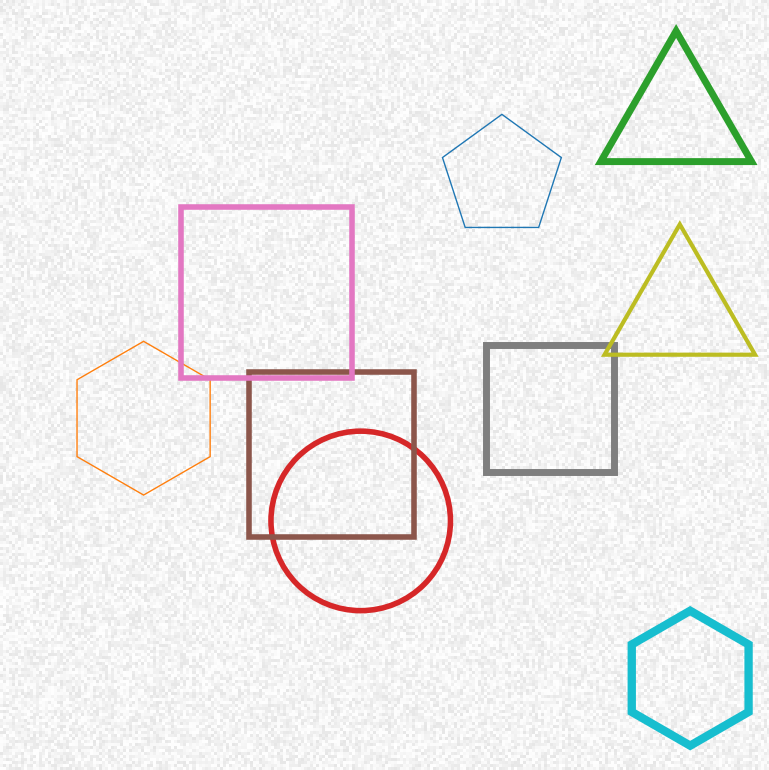[{"shape": "pentagon", "thickness": 0.5, "radius": 0.41, "center": [0.652, 0.77]}, {"shape": "hexagon", "thickness": 0.5, "radius": 0.5, "center": [0.186, 0.457]}, {"shape": "triangle", "thickness": 2.5, "radius": 0.57, "center": [0.878, 0.847]}, {"shape": "circle", "thickness": 2, "radius": 0.58, "center": [0.468, 0.324]}, {"shape": "square", "thickness": 2, "radius": 0.54, "center": [0.431, 0.41]}, {"shape": "square", "thickness": 2, "radius": 0.55, "center": [0.346, 0.62]}, {"shape": "square", "thickness": 2.5, "radius": 0.41, "center": [0.714, 0.47]}, {"shape": "triangle", "thickness": 1.5, "radius": 0.56, "center": [0.883, 0.596]}, {"shape": "hexagon", "thickness": 3, "radius": 0.44, "center": [0.896, 0.119]}]